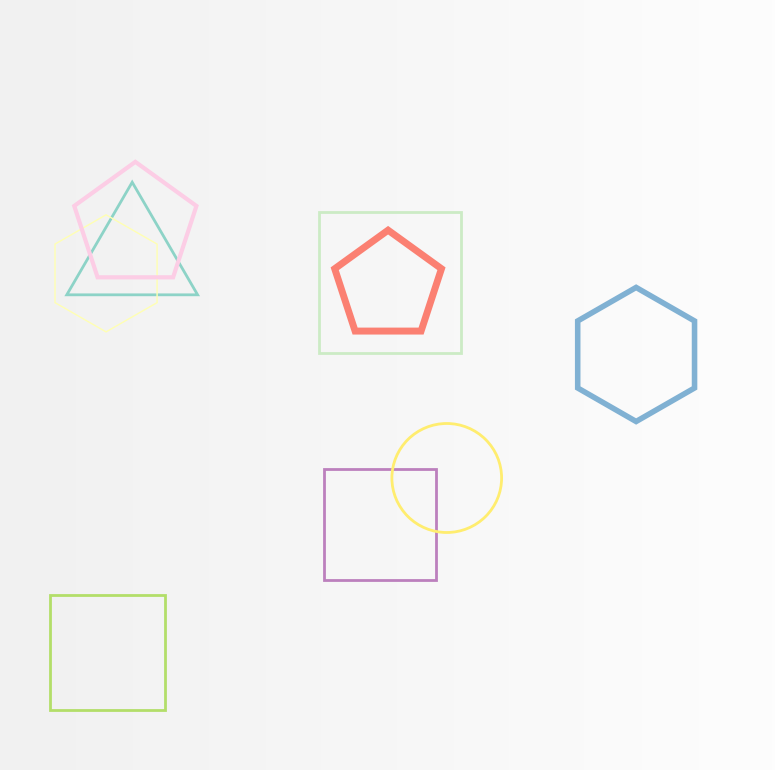[{"shape": "triangle", "thickness": 1, "radius": 0.49, "center": [0.171, 0.666]}, {"shape": "hexagon", "thickness": 0.5, "radius": 0.38, "center": [0.137, 0.645]}, {"shape": "pentagon", "thickness": 2.5, "radius": 0.36, "center": [0.501, 0.629]}, {"shape": "hexagon", "thickness": 2, "radius": 0.44, "center": [0.821, 0.54]}, {"shape": "square", "thickness": 1, "radius": 0.37, "center": [0.139, 0.152]}, {"shape": "pentagon", "thickness": 1.5, "radius": 0.41, "center": [0.175, 0.707]}, {"shape": "square", "thickness": 1, "radius": 0.36, "center": [0.49, 0.318]}, {"shape": "square", "thickness": 1, "radius": 0.46, "center": [0.503, 0.633]}, {"shape": "circle", "thickness": 1, "radius": 0.35, "center": [0.576, 0.379]}]